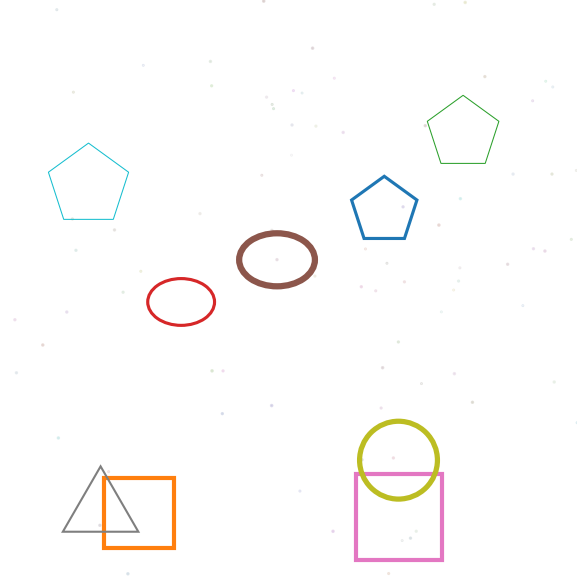[{"shape": "pentagon", "thickness": 1.5, "radius": 0.3, "center": [0.665, 0.634]}, {"shape": "square", "thickness": 2, "radius": 0.3, "center": [0.24, 0.111]}, {"shape": "pentagon", "thickness": 0.5, "radius": 0.33, "center": [0.802, 0.769]}, {"shape": "oval", "thickness": 1.5, "radius": 0.29, "center": [0.314, 0.476]}, {"shape": "oval", "thickness": 3, "radius": 0.33, "center": [0.48, 0.549]}, {"shape": "square", "thickness": 2, "radius": 0.37, "center": [0.691, 0.104]}, {"shape": "triangle", "thickness": 1, "radius": 0.38, "center": [0.174, 0.116]}, {"shape": "circle", "thickness": 2.5, "radius": 0.34, "center": [0.69, 0.202]}, {"shape": "pentagon", "thickness": 0.5, "radius": 0.37, "center": [0.153, 0.678]}]